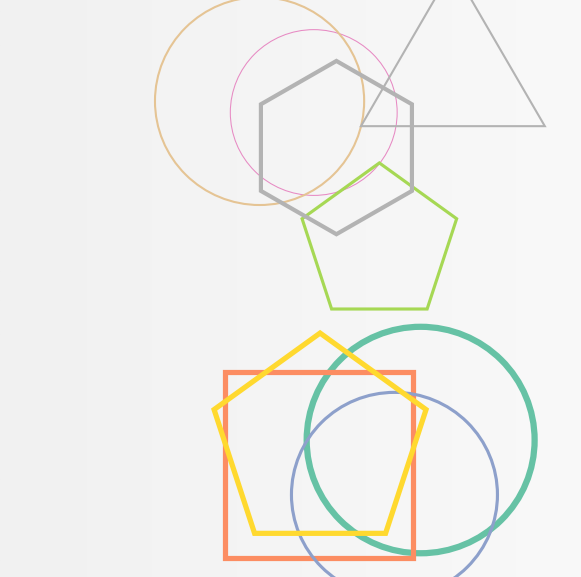[{"shape": "circle", "thickness": 3, "radius": 0.98, "center": [0.724, 0.237]}, {"shape": "square", "thickness": 2.5, "radius": 0.81, "center": [0.549, 0.194]}, {"shape": "circle", "thickness": 1.5, "radius": 0.89, "center": [0.679, 0.142]}, {"shape": "circle", "thickness": 0.5, "radius": 0.72, "center": [0.54, 0.804]}, {"shape": "pentagon", "thickness": 1.5, "radius": 0.7, "center": [0.653, 0.577]}, {"shape": "pentagon", "thickness": 2.5, "radius": 0.96, "center": [0.551, 0.231]}, {"shape": "circle", "thickness": 1, "radius": 0.9, "center": [0.447, 0.824]}, {"shape": "triangle", "thickness": 1, "radius": 0.91, "center": [0.779, 0.872]}, {"shape": "hexagon", "thickness": 2, "radius": 0.75, "center": [0.579, 0.744]}]